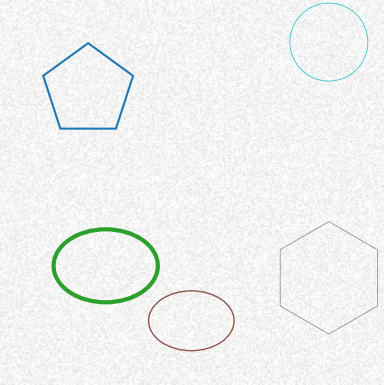[{"shape": "pentagon", "thickness": 1.5, "radius": 0.61, "center": [0.229, 0.765]}, {"shape": "oval", "thickness": 3, "radius": 0.68, "center": [0.275, 0.31]}, {"shape": "oval", "thickness": 1, "radius": 0.56, "center": [0.497, 0.167]}, {"shape": "hexagon", "thickness": 0.5, "radius": 0.73, "center": [0.854, 0.278]}, {"shape": "circle", "thickness": 0.5, "radius": 0.51, "center": [0.854, 0.891]}]